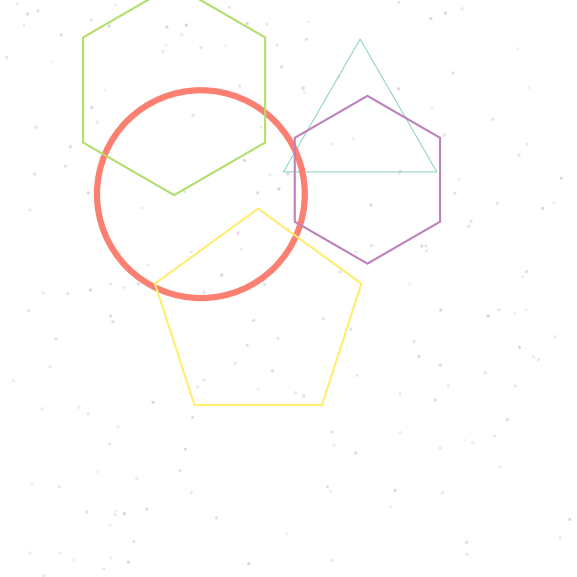[{"shape": "triangle", "thickness": 0.5, "radius": 0.77, "center": [0.624, 0.778]}, {"shape": "circle", "thickness": 3, "radius": 0.9, "center": [0.348, 0.663]}, {"shape": "hexagon", "thickness": 1, "radius": 0.91, "center": [0.301, 0.843]}, {"shape": "hexagon", "thickness": 1, "radius": 0.73, "center": [0.636, 0.688]}, {"shape": "pentagon", "thickness": 1, "radius": 0.94, "center": [0.447, 0.45]}]